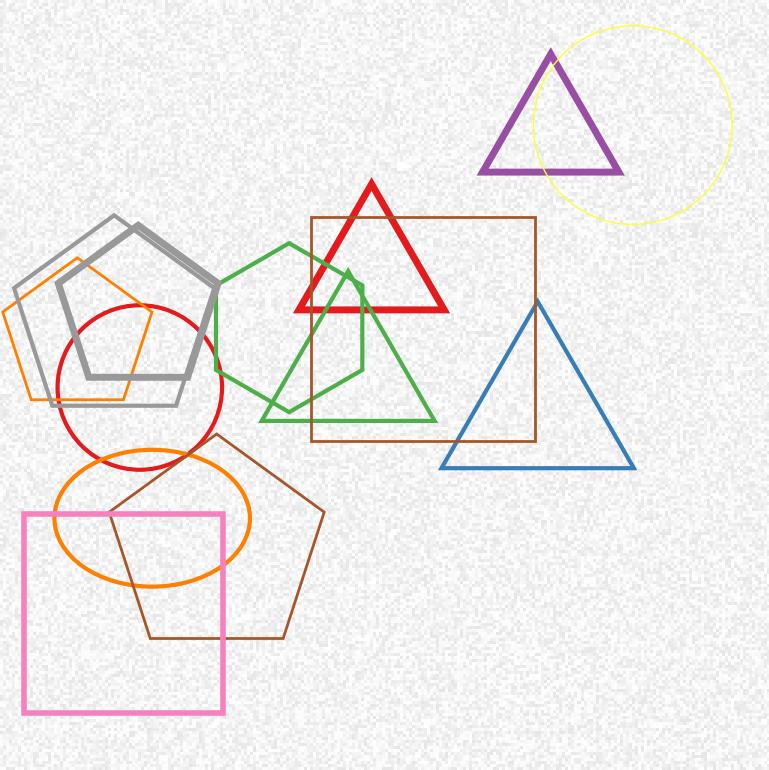[{"shape": "circle", "thickness": 1.5, "radius": 0.53, "center": [0.182, 0.497]}, {"shape": "triangle", "thickness": 2.5, "radius": 0.54, "center": [0.483, 0.652]}, {"shape": "triangle", "thickness": 1.5, "radius": 0.72, "center": [0.698, 0.464]}, {"shape": "hexagon", "thickness": 1.5, "radius": 0.55, "center": [0.376, 0.574]}, {"shape": "triangle", "thickness": 1.5, "radius": 0.65, "center": [0.452, 0.518]}, {"shape": "triangle", "thickness": 2.5, "radius": 0.51, "center": [0.715, 0.828]}, {"shape": "pentagon", "thickness": 1, "radius": 0.51, "center": [0.1, 0.563]}, {"shape": "oval", "thickness": 1.5, "radius": 0.63, "center": [0.198, 0.327]}, {"shape": "circle", "thickness": 0.5, "radius": 0.65, "center": [0.822, 0.838]}, {"shape": "square", "thickness": 1, "radius": 0.73, "center": [0.549, 0.573]}, {"shape": "pentagon", "thickness": 1, "radius": 0.73, "center": [0.281, 0.29]}, {"shape": "square", "thickness": 2, "radius": 0.65, "center": [0.16, 0.203]}, {"shape": "pentagon", "thickness": 1.5, "radius": 0.68, "center": [0.148, 0.584]}, {"shape": "pentagon", "thickness": 2.5, "radius": 0.55, "center": [0.179, 0.598]}]